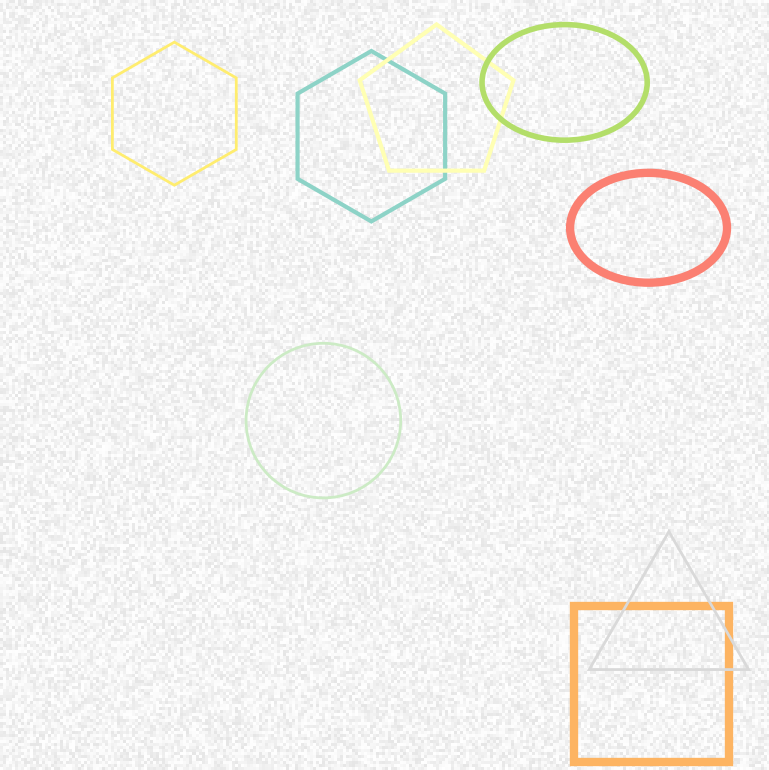[{"shape": "hexagon", "thickness": 1.5, "radius": 0.55, "center": [0.482, 0.823]}, {"shape": "pentagon", "thickness": 1.5, "radius": 0.52, "center": [0.567, 0.863]}, {"shape": "oval", "thickness": 3, "radius": 0.51, "center": [0.842, 0.704]}, {"shape": "square", "thickness": 3, "radius": 0.51, "center": [0.846, 0.111]}, {"shape": "oval", "thickness": 2, "radius": 0.54, "center": [0.733, 0.893]}, {"shape": "triangle", "thickness": 1, "radius": 0.6, "center": [0.869, 0.19]}, {"shape": "circle", "thickness": 1, "radius": 0.5, "center": [0.42, 0.454]}, {"shape": "hexagon", "thickness": 1, "radius": 0.46, "center": [0.226, 0.852]}]